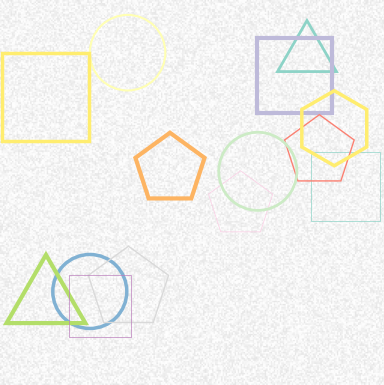[{"shape": "square", "thickness": 0.5, "radius": 0.45, "center": [0.897, 0.515]}, {"shape": "triangle", "thickness": 2, "radius": 0.44, "center": [0.797, 0.858]}, {"shape": "circle", "thickness": 1.5, "radius": 0.49, "center": [0.331, 0.863]}, {"shape": "square", "thickness": 3, "radius": 0.49, "center": [0.764, 0.804]}, {"shape": "pentagon", "thickness": 1, "radius": 0.48, "center": [0.83, 0.607]}, {"shape": "circle", "thickness": 2.5, "radius": 0.48, "center": [0.233, 0.243]}, {"shape": "pentagon", "thickness": 3, "radius": 0.47, "center": [0.442, 0.561]}, {"shape": "triangle", "thickness": 3, "radius": 0.59, "center": [0.119, 0.22]}, {"shape": "pentagon", "thickness": 0.5, "radius": 0.44, "center": [0.625, 0.469]}, {"shape": "pentagon", "thickness": 1, "radius": 0.55, "center": [0.334, 0.251]}, {"shape": "square", "thickness": 0.5, "radius": 0.4, "center": [0.26, 0.205]}, {"shape": "circle", "thickness": 2, "radius": 0.51, "center": [0.67, 0.555]}, {"shape": "hexagon", "thickness": 2.5, "radius": 0.49, "center": [0.868, 0.667]}, {"shape": "square", "thickness": 2.5, "radius": 0.57, "center": [0.118, 0.749]}]